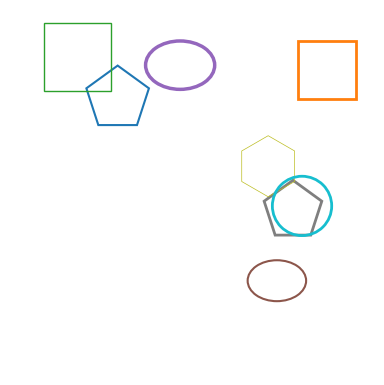[{"shape": "pentagon", "thickness": 1.5, "radius": 0.43, "center": [0.306, 0.744]}, {"shape": "square", "thickness": 2, "radius": 0.37, "center": [0.85, 0.818]}, {"shape": "square", "thickness": 1, "radius": 0.44, "center": [0.201, 0.852]}, {"shape": "oval", "thickness": 2.5, "radius": 0.45, "center": [0.468, 0.831]}, {"shape": "oval", "thickness": 1.5, "radius": 0.38, "center": [0.719, 0.271]}, {"shape": "pentagon", "thickness": 2, "radius": 0.39, "center": [0.761, 0.453]}, {"shape": "hexagon", "thickness": 0.5, "radius": 0.4, "center": [0.697, 0.568]}, {"shape": "circle", "thickness": 2, "radius": 0.39, "center": [0.784, 0.465]}]